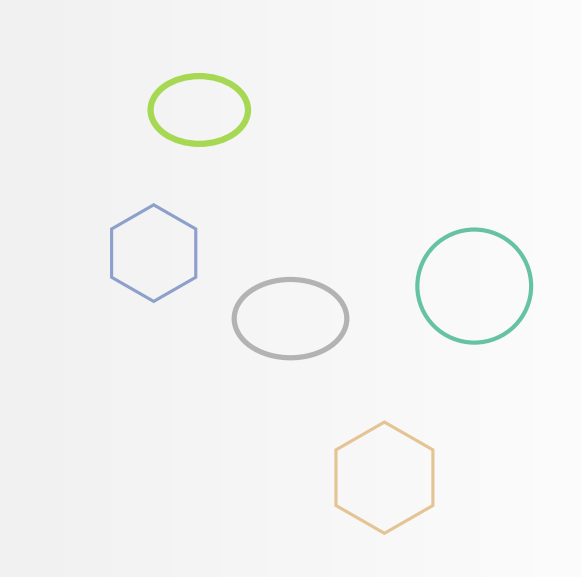[{"shape": "circle", "thickness": 2, "radius": 0.49, "center": [0.816, 0.504]}, {"shape": "hexagon", "thickness": 1.5, "radius": 0.42, "center": [0.264, 0.561]}, {"shape": "oval", "thickness": 3, "radius": 0.42, "center": [0.343, 0.809]}, {"shape": "hexagon", "thickness": 1.5, "radius": 0.48, "center": [0.661, 0.172]}, {"shape": "oval", "thickness": 2.5, "radius": 0.48, "center": [0.5, 0.447]}]